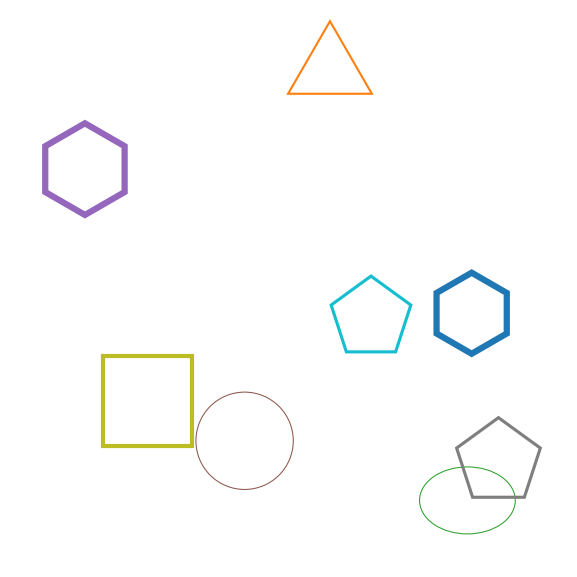[{"shape": "hexagon", "thickness": 3, "radius": 0.35, "center": [0.817, 0.457]}, {"shape": "triangle", "thickness": 1, "radius": 0.42, "center": [0.571, 0.879]}, {"shape": "oval", "thickness": 0.5, "radius": 0.41, "center": [0.809, 0.133]}, {"shape": "hexagon", "thickness": 3, "radius": 0.4, "center": [0.147, 0.706]}, {"shape": "circle", "thickness": 0.5, "radius": 0.42, "center": [0.424, 0.236]}, {"shape": "pentagon", "thickness": 1.5, "radius": 0.38, "center": [0.863, 0.2]}, {"shape": "square", "thickness": 2, "radius": 0.39, "center": [0.255, 0.305]}, {"shape": "pentagon", "thickness": 1.5, "radius": 0.36, "center": [0.642, 0.449]}]